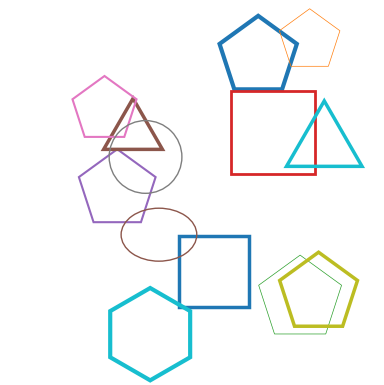[{"shape": "square", "thickness": 2.5, "radius": 0.46, "center": [0.556, 0.295]}, {"shape": "pentagon", "thickness": 3, "radius": 0.53, "center": [0.671, 0.853]}, {"shape": "pentagon", "thickness": 0.5, "radius": 0.41, "center": [0.804, 0.895]}, {"shape": "pentagon", "thickness": 0.5, "radius": 0.57, "center": [0.78, 0.224]}, {"shape": "square", "thickness": 2, "radius": 0.54, "center": [0.709, 0.656]}, {"shape": "pentagon", "thickness": 1.5, "radius": 0.52, "center": [0.305, 0.508]}, {"shape": "oval", "thickness": 1, "radius": 0.49, "center": [0.413, 0.39]}, {"shape": "triangle", "thickness": 2.5, "radius": 0.44, "center": [0.346, 0.656]}, {"shape": "pentagon", "thickness": 1.5, "radius": 0.44, "center": [0.271, 0.715]}, {"shape": "circle", "thickness": 1, "radius": 0.47, "center": [0.378, 0.592]}, {"shape": "pentagon", "thickness": 2.5, "radius": 0.53, "center": [0.827, 0.239]}, {"shape": "triangle", "thickness": 2.5, "radius": 0.57, "center": [0.842, 0.625]}, {"shape": "hexagon", "thickness": 3, "radius": 0.6, "center": [0.39, 0.132]}]